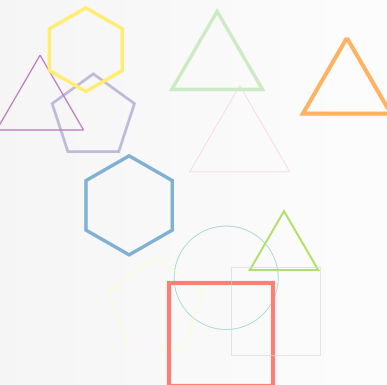[{"shape": "circle", "thickness": 0.5, "radius": 0.67, "center": [0.584, 0.278]}, {"shape": "pentagon", "thickness": 0.5, "radius": 0.63, "center": [0.403, 0.205]}, {"shape": "pentagon", "thickness": 2, "radius": 0.56, "center": [0.241, 0.696]}, {"shape": "square", "thickness": 3, "radius": 0.67, "center": [0.571, 0.132]}, {"shape": "hexagon", "thickness": 2.5, "radius": 0.64, "center": [0.333, 0.467]}, {"shape": "triangle", "thickness": 3, "radius": 0.66, "center": [0.895, 0.77]}, {"shape": "triangle", "thickness": 1.5, "radius": 0.51, "center": [0.733, 0.35]}, {"shape": "triangle", "thickness": 0.5, "radius": 0.75, "center": [0.619, 0.628]}, {"shape": "square", "thickness": 0.5, "radius": 0.57, "center": [0.712, 0.193]}, {"shape": "triangle", "thickness": 1, "radius": 0.65, "center": [0.103, 0.727]}, {"shape": "triangle", "thickness": 2.5, "radius": 0.68, "center": [0.56, 0.835]}, {"shape": "hexagon", "thickness": 2.5, "radius": 0.54, "center": [0.222, 0.871]}]